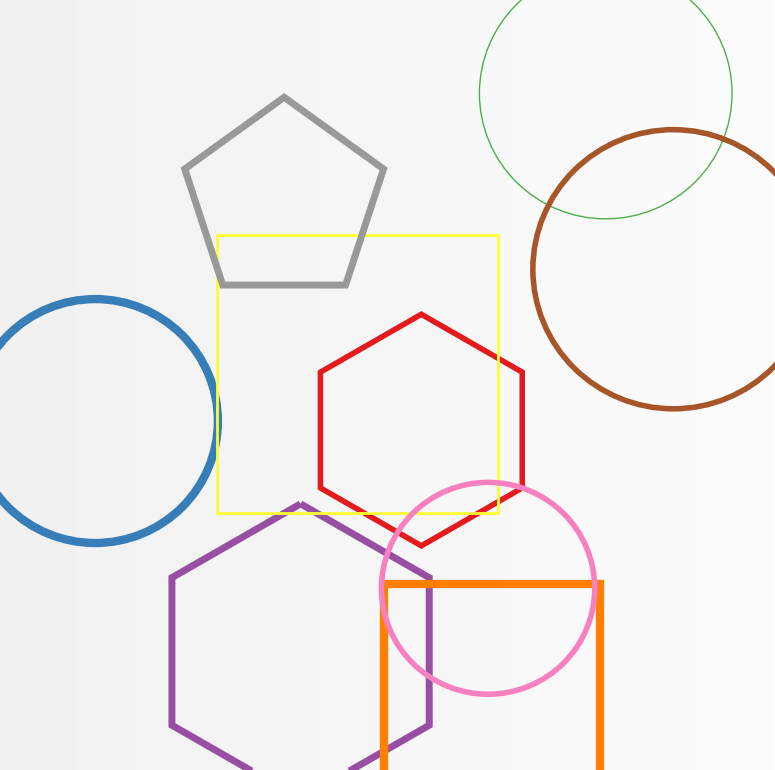[{"shape": "hexagon", "thickness": 2, "radius": 0.75, "center": [0.544, 0.442]}, {"shape": "circle", "thickness": 3, "radius": 0.79, "center": [0.123, 0.453]}, {"shape": "circle", "thickness": 0.5, "radius": 0.82, "center": [0.782, 0.879]}, {"shape": "hexagon", "thickness": 2.5, "radius": 0.96, "center": [0.388, 0.154]}, {"shape": "square", "thickness": 3, "radius": 0.7, "center": [0.635, 0.101]}, {"shape": "square", "thickness": 1, "radius": 0.91, "center": [0.462, 0.514]}, {"shape": "circle", "thickness": 2, "radius": 0.91, "center": [0.869, 0.65]}, {"shape": "circle", "thickness": 2, "radius": 0.69, "center": [0.63, 0.236]}, {"shape": "pentagon", "thickness": 2.5, "radius": 0.67, "center": [0.367, 0.739]}]